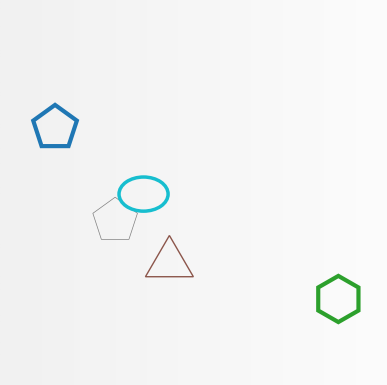[{"shape": "pentagon", "thickness": 3, "radius": 0.3, "center": [0.142, 0.668]}, {"shape": "hexagon", "thickness": 3, "radius": 0.3, "center": [0.873, 0.223]}, {"shape": "triangle", "thickness": 1, "radius": 0.36, "center": [0.437, 0.317]}, {"shape": "pentagon", "thickness": 0.5, "radius": 0.3, "center": [0.297, 0.427]}, {"shape": "oval", "thickness": 2.5, "radius": 0.32, "center": [0.37, 0.496]}]